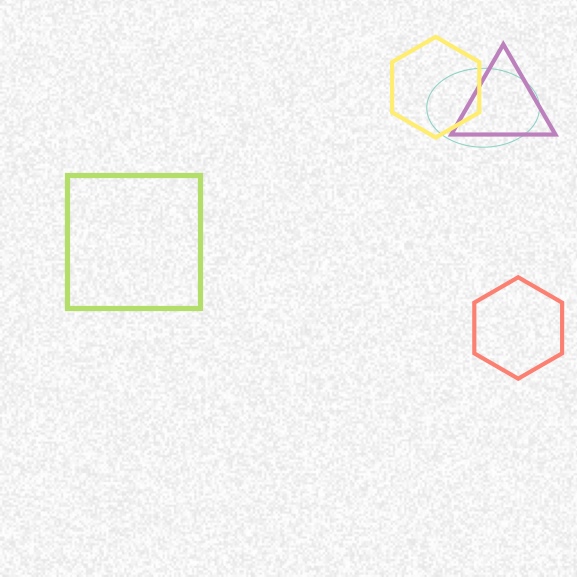[{"shape": "oval", "thickness": 0.5, "radius": 0.49, "center": [0.837, 0.813]}, {"shape": "hexagon", "thickness": 2, "radius": 0.44, "center": [0.897, 0.431]}, {"shape": "square", "thickness": 2.5, "radius": 0.58, "center": [0.231, 0.581]}, {"shape": "triangle", "thickness": 2, "radius": 0.52, "center": [0.872, 0.818]}, {"shape": "hexagon", "thickness": 2, "radius": 0.44, "center": [0.754, 0.848]}]